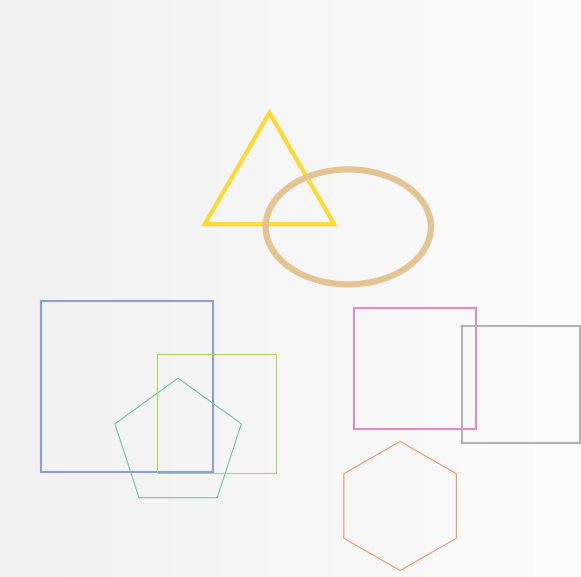[{"shape": "pentagon", "thickness": 0.5, "radius": 0.57, "center": [0.306, 0.23]}, {"shape": "hexagon", "thickness": 0.5, "radius": 0.56, "center": [0.688, 0.123]}, {"shape": "square", "thickness": 1, "radius": 0.74, "center": [0.219, 0.33]}, {"shape": "square", "thickness": 1, "radius": 0.52, "center": [0.714, 0.361]}, {"shape": "square", "thickness": 0.5, "radius": 0.51, "center": [0.373, 0.283]}, {"shape": "triangle", "thickness": 2, "radius": 0.64, "center": [0.463, 0.675]}, {"shape": "oval", "thickness": 3, "radius": 0.71, "center": [0.599, 0.606]}, {"shape": "square", "thickness": 1, "radius": 0.51, "center": [0.896, 0.334]}]